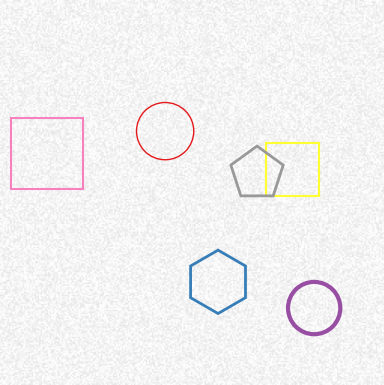[{"shape": "circle", "thickness": 1, "radius": 0.37, "center": [0.429, 0.659]}, {"shape": "hexagon", "thickness": 2, "radius": 0.41, "center": [0.566, 0.268]}, {"shape": "circle", "thickness": 3, "radius": 0.34, "center": [0.816, 0.2]}, {"shape": "square", "thickness": 1.5, "radius": 0.35, "center": [0.76, 0.56]}, {"shape": "square", "thickness": 1.5, "radius": 0.47, "center": [0.121, 0.601]}, {"shape": "pentagon", "thickness": 2, "radius": 0.36, "center": [0.668, 0.549]}]